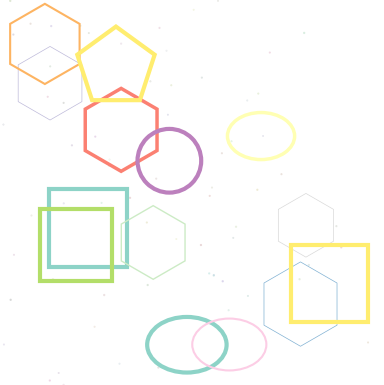[{"shape": "oval", "thickness": 3, "radius": 0.52, "center": [0.485, 0.105]}, {"shape": "square", "thickness": 3, "radius": 0.51, "center": [0.229, 0.408]}, {"shape": "oval", "thickness": 2.5, "radius": 0.44, "center": [0.678, 0.647]}, {"shape": "hexagon", "thickness": 0.5, "radius": 0.48, "center": [0.13, 0.784]}, {"shape": "hexagon", "thickness": 2.5, "radius": 0.54, "center": [0.315, 0.663]}, {"shape": "hexagon", "thickness": 0.5, "radius": 0.55, "center": [0.781, 0.21]}, {"shape": "hexagon", "thickness": 1.5, "radius": 0.52, "center": [0.117, 0.886]}, {"shape": "square", "thickness": 3, "radius": 0.47, "center": [0.198, 0.364]}, {"shape": "oval", "thickness": 1.5, "radius": 0.48, "center": [0.596, 0.105]}, {"shape": "hexagon", "thickness": 0.5, "radius": 0.41, "center": [0.795, 0.415]}, {"shape": "circle", "thickness": 3, "radius": 0.41, "center": [0.44, 0.582]}, {"shape": "hexagon", "thickness": 1, "radius": 0.48, "center": [0.398, 0.37]}, {"shape": "pentagon", "thickness": 3, "radius": 0.53, "center": [0.301, 0.825]}, {"shape": "square", "thickness": 3, "radius": 0.5, "center": [0.857, 0.264]}]